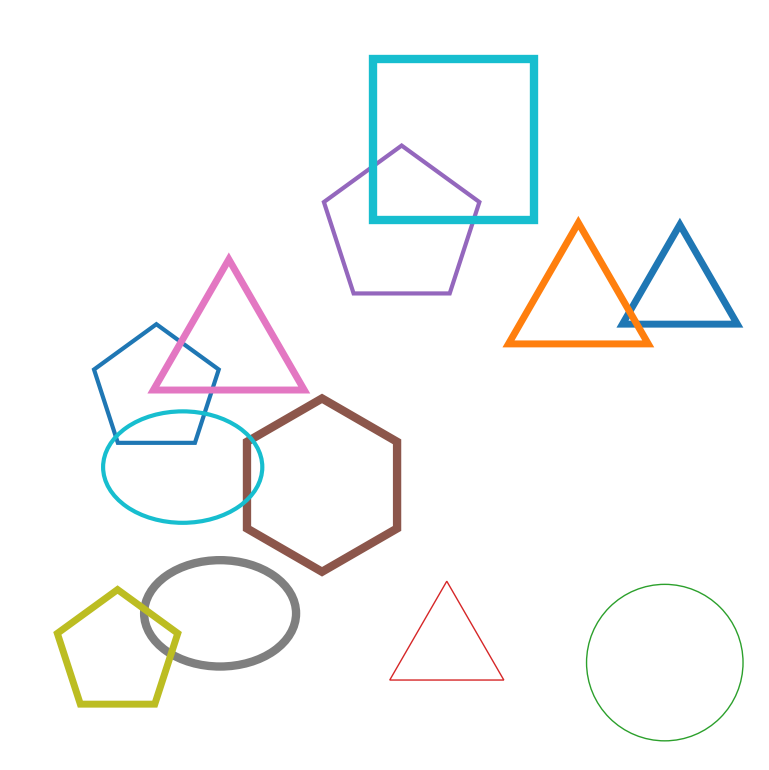[{"shape": "triangle", "thickness": 2.5, "radius": 0.43, "center": [0.883, 0.622]}, {"shape": "pentagon", "thickness": 1.5, "radius": 0.43, "center": [0.203, 0.494]}, {"shape": "triangle", "thickness": 2.5, "radius": 0.52, "center": [0.751, 0.606]}, {"shape": "circle", "thickness": 0.5, "radius": 0.51, "center": [0.863, 0.139]}, {"shape": "triangle", "thickness": 0.5, "radius": 0.43, "center": [0.58, 0.16]}, {"shape": "pentagon", "thickness": 1.5, "radius": 0.53, "center": [0.522, 0.705]}, {"shape": "hexagon", "thickness": 3, "radius": 0.56, "center": [0.418, 0.37]}, {"shape": "triangle", "thickness": 2.5, "radius": 0.57, "center": [0.297, 0.55]}, {"shape": "oval", "thickness": 3, "radius": 0.49, "center": [0.286, 0.203]}, {"shape": "pentagon", "thickness": 2.5, "radius": 0.41, "center": [0.153, 0.152]}, {"shape": "square", "thickness": 3, "radius": 0.52, "center": [0.588, 0.819]}, {"shape": "oval", "thickness": 1.5, "radius": 0.52, "center": [0.237, 0.393]}]